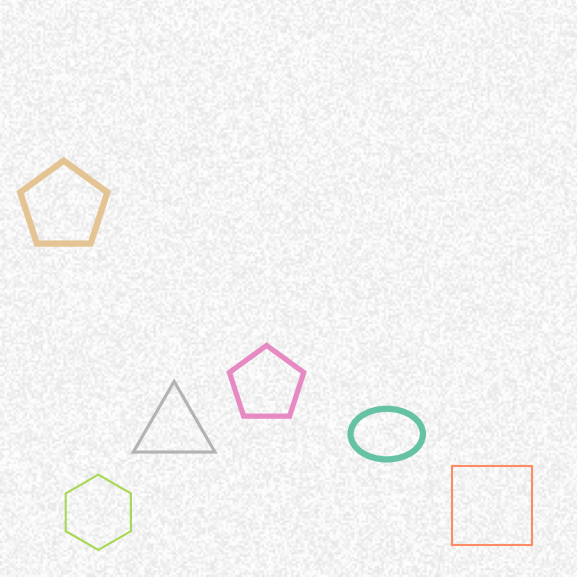[{"shape": "oval", "thickness": 3, "radius": 0.31, "center": [0.67, 0.247]}, {"shape": "square", "thickness": 1, "radius": 0.34, "center": [0.852, 0.124]}, {"shape": "pentagon", "thickness": 2.5, "radius": 0.34, "center": [0.462, 0.333]}, {"shape": "hexagon", "thickness": 1, "radius": 0.33, "center": [0.17, 0.112]}, {"shape": "pentagon", "thickness": 3, "radius": 0.4, "center": [0.11, 0.642]}, {"shape": "triangle", "thickness": 1.5, "radius": 0.41, "center": [0.302, 0.257]}]